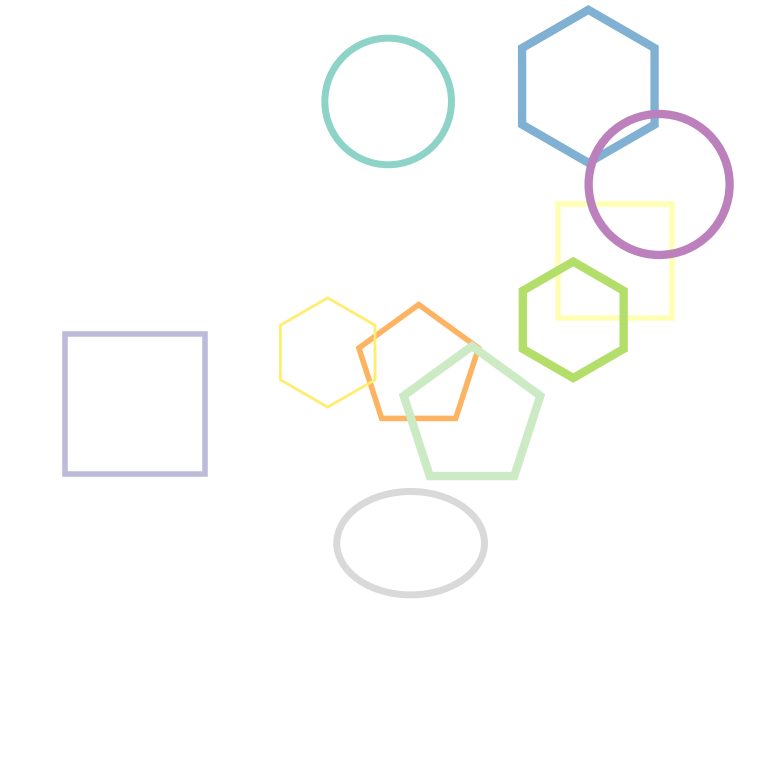[{"shape": "circle", "thickness": 2.5, "radius": 0.41, "center": [0.504, 0.868]}, {"shape": "square", "thickness": 2, "radius": 0.37, "center": [0.798, 0.661]}, {"shape": "square", "thickness": 2, "radius": 0.45, "center": [0.176, 0.476]}, {"shape": "hexagon", "thickness": 3, "radius": 0.5, "center": [0.764, 0.888]}, {"shape": "pentagon", "thickness": 2, "radius": 0.41, "center": [0.544, 0.523]}, {"shape": "hexagon", "thickness": 3, "radius": 0.38, "center": [0.744, 0.585]}, {"shape": "oval", "thickness": 2.5, "radius": 0.48, "center": [0.533, 0.295]}, {"shape": "circle", "thickness": 3, "radius": 0.46, "center": [0.856, 0.76]}, {"shape": "pentagon", "thickness": 3, "radius": 0.47, "center": [0.613, 0.457]}, {"shape": "hexagon", "thickness": 1, "radius": 0.35, "center": [0.426, 0.542]}]